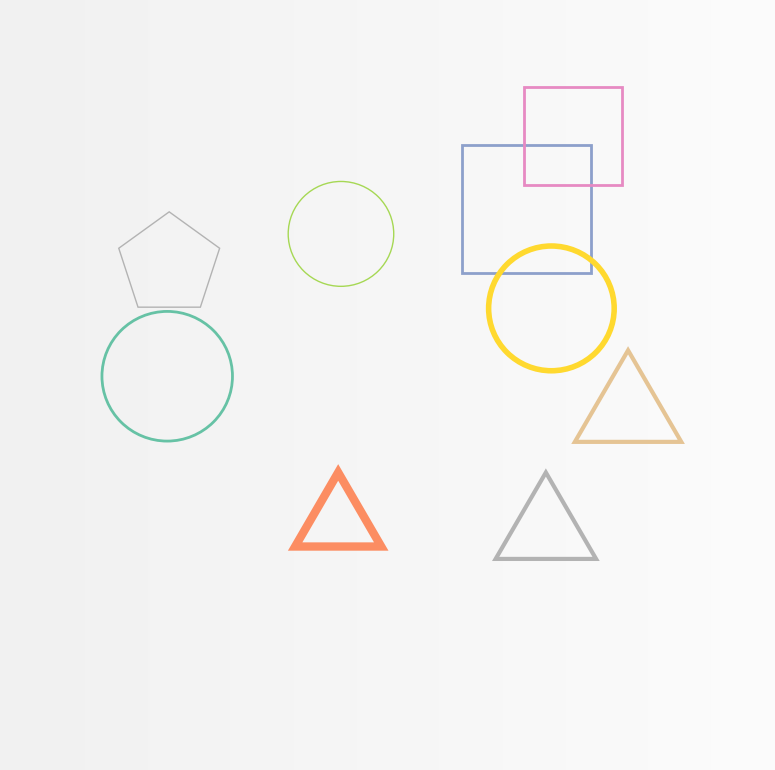[{"shape": "circle", "thickness": 1, "radius": 0.42, "center": [0.216, 0.511]}, {"shape": "triangle", "thickness": 3, "radius": 0.32, "center": [0.436, 0.322]}, {"shape": "square", "thickness": 1, "radius": 0.42, "center": [0.679, 0.728]}, {"shape": "square", "thickness": 1, "radius": 0.32, "center": [0.739, 0.823]}, {"shape": "circle", "thickness": 0.5, "radius": 0.34, "center": [0.44, 0.696]}, {"shape": "circle", "thickness": 2, "radius": 0.41, "center": [0.711, 0.6]}, {"shape": "triangle", "thickness": 1.5, "radius": 0.4, "center": [0.81, 0.466]}, {"shape": "pentagon", "thickness": 0.5, "radius": 0.34, "center": [0.218, 0.656]}, {"shape": "triangle", "thickness": 1.5, "radius": 0.37, "center": [0.704, 0.312]}]